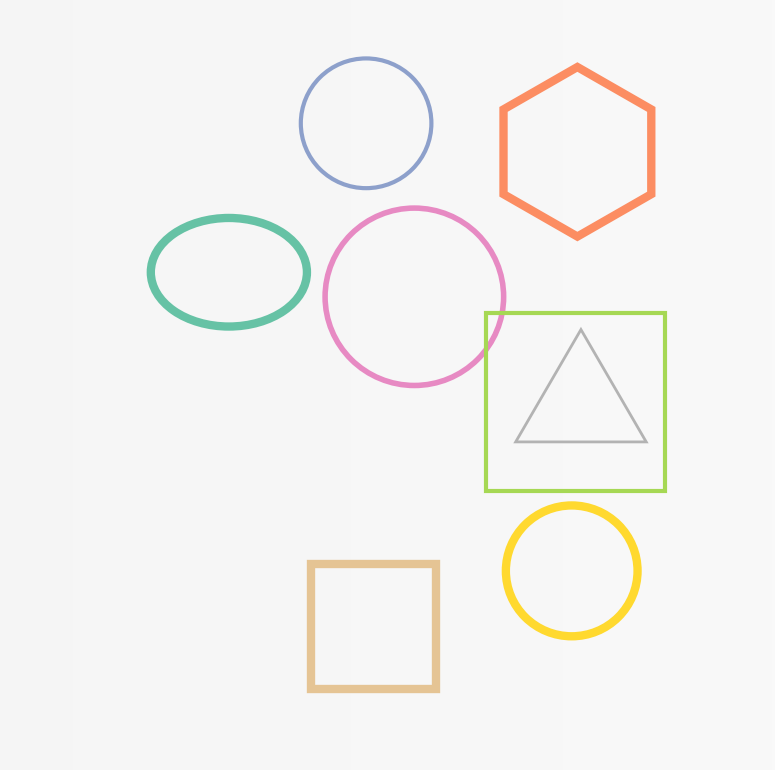[{"shape": "oval", "thickness": 3, "radius": 0.5, "center": [0.295, 0.646]}, {"shape": "hexagon", "thickness": 3, "radius": 0.55, "center": [0.745, 0.803]}, {"shape": "circle", "thickness": 1.5, "radius": 0.42, "center": [0.472, 0.84]}, {"shape": "circle", "thickness": 2, "radius": 0.58, "center": [0.535, 0.615]}, {"shape": "square", "thickness": 1.5, "radius": 0.58, "center": [0.743, 0.478]}, {"shape": "circle", "thickness": 3, "radius": 0.42, "center": [0.738, 0.259]}, {"shape": "square", "thickness": 3, "radius": 0.4, "center": [0.482, 0.186]}, {"shape": "triangle", "thickness": 1, "radius": 0.49, "center": [0.75, 0.475]}]